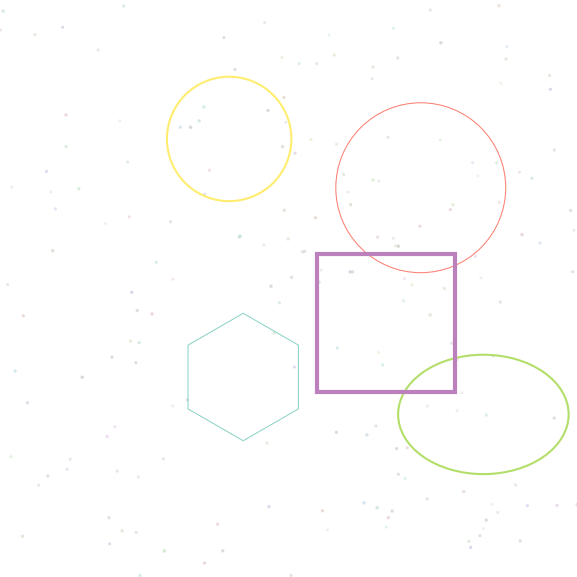[{"shape": "hexagon", "thickness": 0.5, "radius": 0.55, "center": [0.421, 0.346]}, {"shape": "circle", "thickness": 0.5, "radius": 0.74, "center": [0.729, 0.674]}, {"shape": "oval", "thickness": 1, "radius": 0.74, "center": [0.837, 0.282]}, {"shape": "square", "thickness": 2, "radius": 0.6, "center": [0.669, 0.44]}, {"shape": "circle", "thickness": 1, "radius": 0.54, "center": [0.397, 0.759]}]